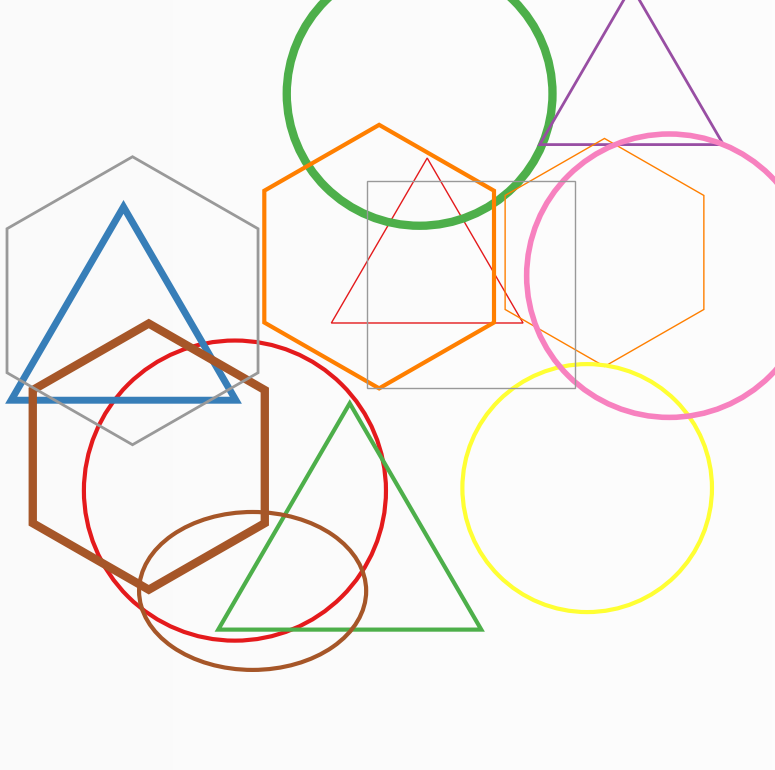[{"shape": "circle", "thickness": 1.5, "radius": 0.97, "center": [0.303, 0.363]}, {"shape": "triangle", "thickness": 0.5, "radius": 0.71, "center": [0.551, 0.652]}, {"shape": "triangle", "thickness": 2.5, "radius": 0.84, "center": [0.159, 0.564]}, {"shape": "triangle", "thickness": 1.5, "radius": 0.98, "center": [0.451, 0.28]}, {"shape": "circle", "thickness": 3, "radius": 0.86, "center": [0.541, 0.878]}, {"shape": "triangle", "thickness": 1, "radius": 0.68, "center": [0.815, 0.881]}, {"shape": "hexagon", "thickness": 0.5, "radius": 0.74, "center": [0.78, 0.672]}, {"shape": "hexagon", "thickness": 1.5, "radius": 0.86, "center": [0.489, 0.667]}, {"shape": "circle", "thickness": 1.5, "radius": 0.81, "center": [0.758, 0.366]}, {"shape": "hexagon", "thickness": 3, "radius": 0.86, "center": [0.192, 0.407]}, {"shape": "oval", "thickness": 1.5, "radius": 0.73, "center": [0.326, 0.233]}, {"shape": "circle", "thickness": 2, "radius": 0.92, "center": [0.864, 0.642]}, {"shape": "hexagon", "thickness": 1, "radius": 0.94, "center": [0.171, 0.609]}, {"shape": "square", "thickness": 0.5, "radius": 0.67, "center": [0.608, 0.63]}]